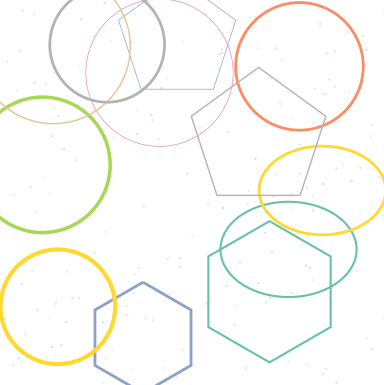[{"shape": "hexagon", "thickness": 1.5, "radius": 0.92, "center": [0.7, 0.242]}, {"shape": "oval", "thickness": 1.5, "radius": 0.88, "center": [0.749, 0.352]}, {"shape": "circle", "thickness": 2, "radius": 0.83, "center": [0.778, 0.828]}, {"shape": "hexagon", "thickness": 2, "radius": 0.72, "center": [0.371, 0.123]}, {"shape": "pentagon", "thickness": 0.5, "radius": 0.8, "center": [0.46, 0.898]}, {"shape": "circle", "thickness": 0.5, "radius": 0.96, "center": [0.414, 0.811]}, {"shape": "circle", "thickness": 2.5, "radius": 0.88, "center": [0.11, 0.572]}, {"shape": "circle", "thickness": 3, "radius": 0.74, "center": [0.15, 0.203]}, {"shape": "oval", "thickness": 2, "radius": 0.82, "center": [0.837, 0.505]}, {"shape": "circle", "thickness": 1, "radius": 1.0, "center": [0.139, 0.879]}, {"shape": "circle", "thickness": 2, "radius": 0.75, "center": [0.278, 0.884]}, {"shape": "pentagon", "thickness": 1, "radius": 0.92, "center": [0.672, 0.641]}]